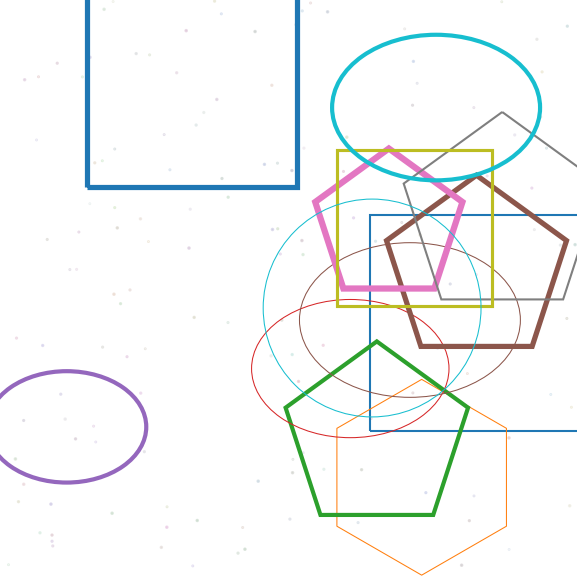[{"shape": "square", "thickness": 1, "radius": 0.94, "center": [0.828, 0.44]}, {"shape": "square", "thickness": 2.5, "radius": 0.91, "center": [0.332, 0.856]}, {"shape": "hexagon", "thickness": 0.5, "radius": 0.85, "center": [0.73, 0.173]}, {"shape": "pentagon", "thickness": 2, "radius": 0.83, "center": [0.653, 0.242]}, {"shape": "oval", "thickness": 0.5, "radius": 0.85, "center": [0.607, 0.361]}, {"shape": "oval", "thickness": 2, "radius": 0.69, "center": [0.116, 0.26]}, {"shape": "pentagon", "thickness": 2.5, "radius": 0.82, "center": [0.825, 0.532]}, {"shape": "oval", "thickness": 0.5, "radius": 0.96, "center": [0.71, 0.445]}, {"shape": "pentagon", "thickness": 3, "radius": 0.67, "center": [0.673, 0.608]}, {"shape": "pentagon", "thickness": 1, "radius": 0.9, "center": [0.87, 0.626]}, {"shape": "square", "thickness": 1.5, "radius": 0.67, "center": [0.717, 0.604]}, {"shape": "circle", "thickness": 0.5, "radius": 0.94, "center": [0.644, 0.466]}, {"shape": "oval", "thickness": 2, "radius": 0.9, "center": [0.755, 0.813]}]